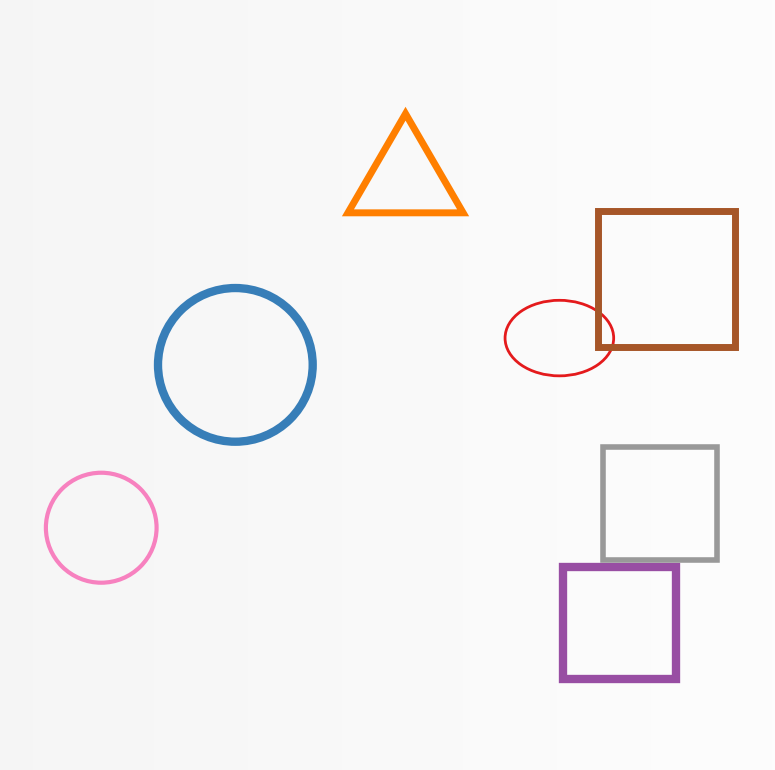[{"shape": "oval", "thickness": 1, "radius": 0.35, "center": [0.722, 0.561]}, {"shape": "circle", "thickness": 3, "radius": 0.5, "center": [0.304, 0.526]}, {"shape": "square", "thickness": 3, "radius": 0.36, "center": [0.799, 0.191]}, {"shape": "triangle", "thickness": 2.5, "radius": 0.43, "center": [0.523, 0.767]}, {"shape": "square", "thickness": 2.5, "radius": 0.44, "center": [0.86, 0.638]}, {"shape": "circle", "thickness": 1.5, "radius": 0.36, "center": [0.131, 0.315]}, {"shape": "square", "thickness": 2, "radius": 0.37, "center": [0.852, 0.346]}]